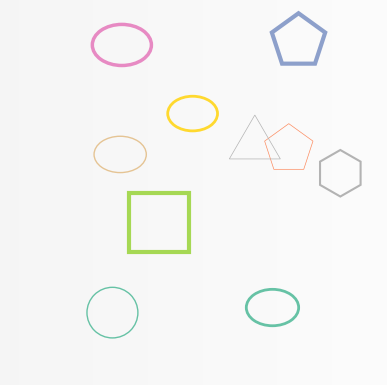[{"shape": "oval", "thickness": 2, "radius": 0.34, "center": [0.703, 0.201]}, {"shape": "circle", "thickness": 1, "radius": 0.33, "center": [0.29, 0.188]}, {"shape": "pentagon", "thickness": 0.5, "radius": 0.33, "center": [0.745, 0.613]}, {"shape": "pentagon", "thickness": 3, "radius": 0.36, "center": [0.77, 0.893]}, {"shape": "oval", "thickness": 2.5, "radius": 0.38, "center": [0.315, 0.883]}, {"shape": "square", "thickness": 3, "radius": 0.38, "center": [0.41, 0.423]}, {"shape": "oval", "thickness": 2, "radius": 0.32, "center": [0.497, 0.705]}, {"shape": "oval", "thickness": 1, "radius": 0.34, "center": [0.31, 0.599]}, {"shape": "hexagon", "thickness": 1.5, "radius": 0.3, "center": [0.878, 0.55]}, {"shape": "triangle", "thickness": 0.5, "radius": 0.38, "center": [0.658, 0.625]}]